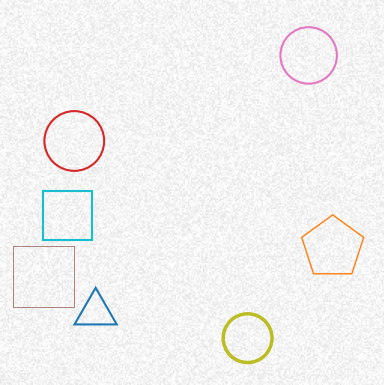[{"shape": "triangle", "thickness": 1.5, "radius": 0.32, "center": [0.248, 0.189]}, {"shape": "pentagon", "thickness": 1, "radius": 0.42, "center": [0.864, 0.357]}, {"shape": "circle", "thickness": 1.5, "radius": 0.39, "center": [0.193, 0.634]}, {"shape": "square", "thickness": 0.5, "radius": 0.4, "center": [0.112, 0.282]}, {"shape": "circle", "thickness": 1.5, "radius": 0.37, "center": [0.802, 0.856]}, {"shape": "circle", "thickness": 2.5, "radius": 0.32, "center": [0.643, 0.122]}, {"shape": "square", "thickness": 1.5, "radius": 0.32, "center": [0.175, 0.44]}]